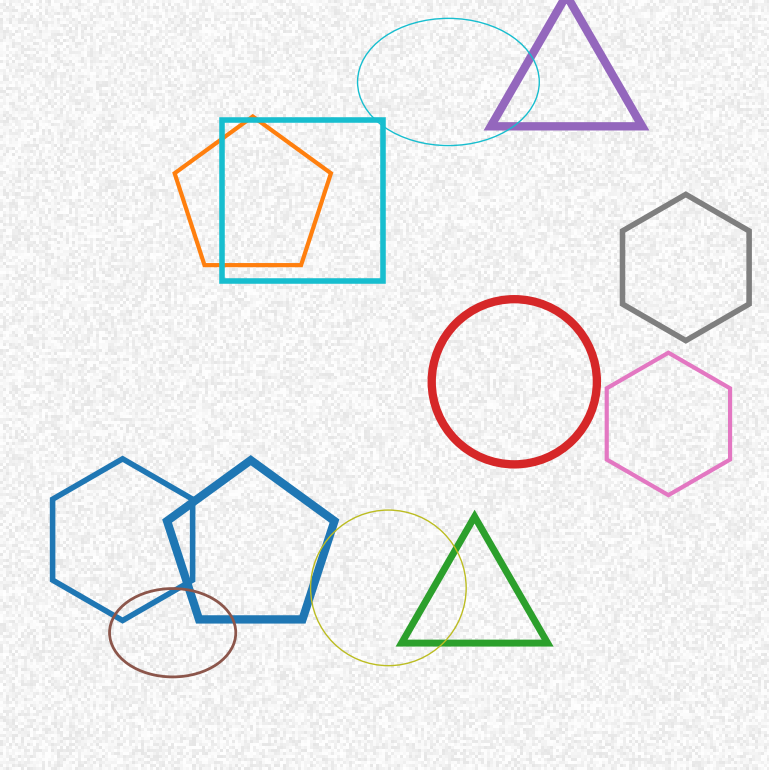[{"shape": "hexagon", "thickness": 2, "radius": 0.52, "center": [0.159, 0.299]}, {"shape": "pentagon", "thickness": 3, "radius": 0.57, "center": [0.326, 0.288]}, {"shape": "pentagon", "thickness": 1.5, "radius": 0.53, "center": [0.328, 0.742]}, {"shape": "triangle", "thickness": 2.5, "radius": 0.55, "center": [0.616, 0.22]}, {"shape": "circle", "thickness": 3, "radius": 0.54, "center": [0.668, 0.504]}, {"shape": "triangle", "thickness": 3, "radius": 0.57, "center": [0.736, 0.893]}, {"shape": "oval", "thickness": 1, "radius": 0.41, "center": [0.224, 0.178]}, {"shape": "hexagon", "thickness": 1.5, "radius": 0.46, "center": [0.868, 0.449]}, {"shape": "hexagon", "thickness": 2, "radius": 0.47, "center": [0.891, 0.653]}, {"shape": "circle", "thickness": 0.5, "radius": 0.51, "center": [0.504, 0.237]}, {"shape": "square", "thickness": 2, "radius": 0.52, "center": [0.393, 0.74]}, {"shape": "oval", "thickness": 0.5, "radius": 0.59, "center": [0.582, 0.894]}]